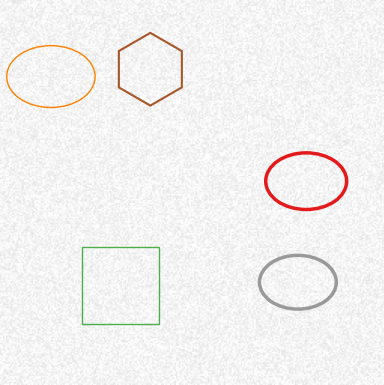[{"shape": "oval", "thickness": 2.5, "radius": 0.53, "center": [0.795, 0.529]}, {"shape": "square", "thickness": 1, "radius": 0.5, "center": [0.313, 0.258]}, {"shape": "oval", "thickness": 1, "radius": 0.57, "center": [0.132, 0.801]}, {"shape": "hexagon", "thickness": 1.5, "radius": 0.47, "center": [0.39, 0.82]}, {"shape": "oval", "thickness": 2.5, "radius": 0.5, "center": [0.774, 0.267]}]